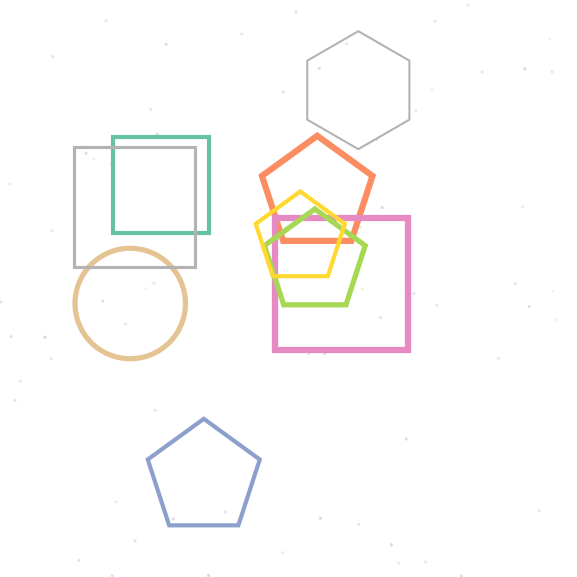[{"shape": "square", "thickness": 2, "radius": 0.41, "center": [0.279, 0.679]}, {"shape": "pentagon", "thickness": 3, "radius": 0.5, "center": [0.549, 0.663]}, {"shape": "pentagon", "thickness": 2, "radius": 0.51, "center": [0.353, 0.172]}, {"shape": "square", "thickness": 3, "radius": 0.58, "center": [0.591, 0.507]}, {"shape": "pentagon", "thickness": 2.5, "radius": 0.46, "center": [0.545, 0.546]}, {"shape": "pentagon", "thickness": 2, "radius": 0.41, "center": [0.52, 0.587]}, {"shape": "circle", "thickness": 2.5, "radius": 0.48, "center": [0.225, 0.474]}, {"shape": "hexagon", "thickness": 1, "radius": 0.51, "center": [0.62, 0.843]}, {"shape": "square", "thickness": 1.5, "radius": 0.52, "center": [0.233, 0.641]}]